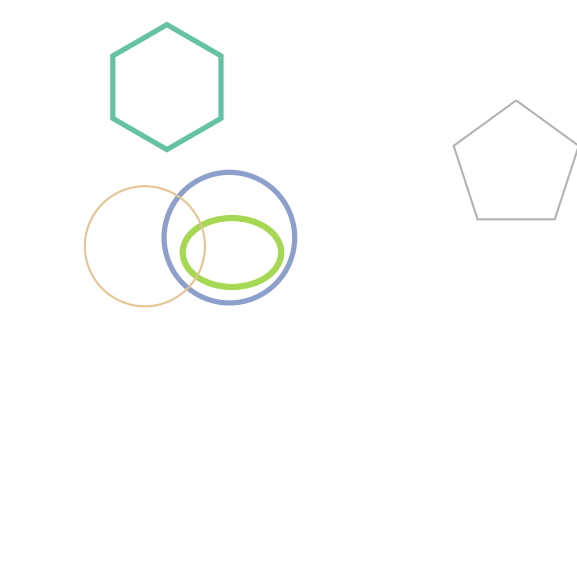[{"shape": "hexagon", "thickness": 2.5, "radius": 0.54, "center": [0.289, 0.848]}, {"shape": "circle", "thickness": 2.5, "radius": 0.57, "center": [0.397, 0.588]}, {"shape": "oval", "thickness": 3, "radius": 0.43, "center": [0.402, 0.562]}, {"shape": "circle", "thickness": 1, "radius": 0.52, "center": [0.251, 0.573]}, {"shape": "pentagon", "thickness": 1, "radius": 0.57, "center": [0.894, 0.711]}]